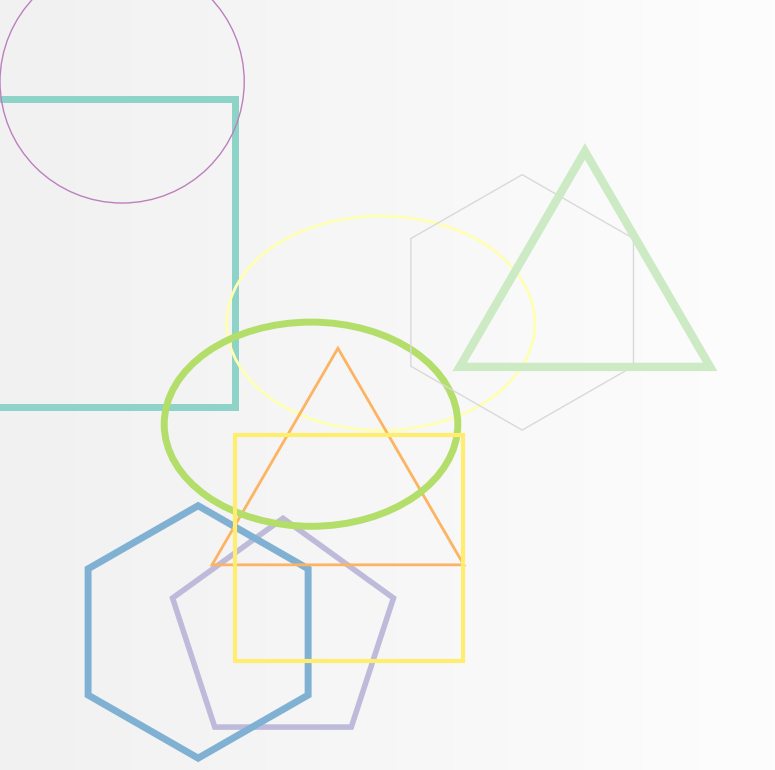[{"shape": "square", "thickness": 2.5, "radius": 1.0, "center": [0.103, 0.672]}, {"shape": "oval", "thickness": 1, "radius": 0.99, "center": [0.491, 0.58]}, {"shape": "pentagon", "thickness": 2, "radius": 0.75, "center": [0.365, 0.177]}, {"shape": "hexagon", "thickness": 2.5, "radius": 0.82, "center": [0.256, 0.179]}, {"shape": "triangle", "thickness": 1, "radius": 0.94, "center": [0.436, 0.36]}, {"shape": "oval", "thickness": 2.5, "radius": 0.95, "center": [0.401, 0.449]}, {"shape": "hexagon", "thickness": 0.5, "radius": 0.83, "center": [0.674, 0.607]}, {"shape": "circle", "thickness": 0.5, "radius": 0.79, "center": [0.158, 0.894]}, {"shape": "triangle", "thickness": 3, "radius": 0.93, "center": [0.755, 0.617]}, {"shape": "square", "thickness": 1.5, "radius": 0.74, "center": [0.45, 0.289]}]